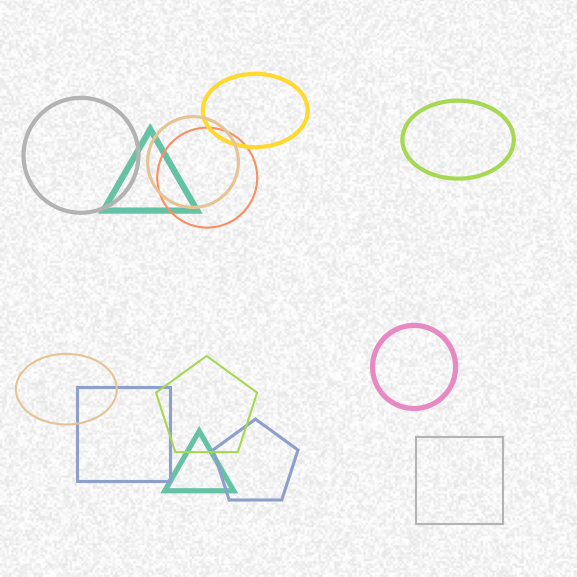[{"shape": "triangle", "thickness": 3, "radius": 0.47, "center": [0.26, 0.681]}, {"shape": "triangle", "thickness": 2.5, "radius": 0.34, "center": [0.345, 0.184]}, {"shape": "circle", "thickness": 1, "radius": 0.43, "center": [0.359, 0.692]}, {"shape": "square", "thickness": 1.5, "radius": 0.4, "center": [0.214, 0.248]}, {"shape": "pentagon", "thickness": 1.5, "radius": 0.39, "center": [0.442, 0.196]}, {"shape": "circle", "thickness": 2.5, "radius": 0.36, "center": [0.717, 0.364]}, {"shape": "oval", "thickness": 2, "radius": 0.48, "center": [0.793, 0.757]}, {"shape": "pentagon", "thickness": 1, "radius": 0.46, "center": [0.358, 0.291]}, {"shape": "oval", "thickness": 2, "radius": 0.45, "center": [0.442, 0.808]}, {"shape": "oval", "thickness": 1, "radius": 0.44, "center": [0.115, 0.325]}, {"shape": "circle", "thickness": 1.5, "radius": 0.39, "center": [0.334, 0.719]}, {"shape": "square", "thickness": 1, "radius": 0.38, "center": [0.795, 0.168]}, {"shape": "circle", "thickness": 2, "radius": 0.5, "center": [0.14, 0.73]}]